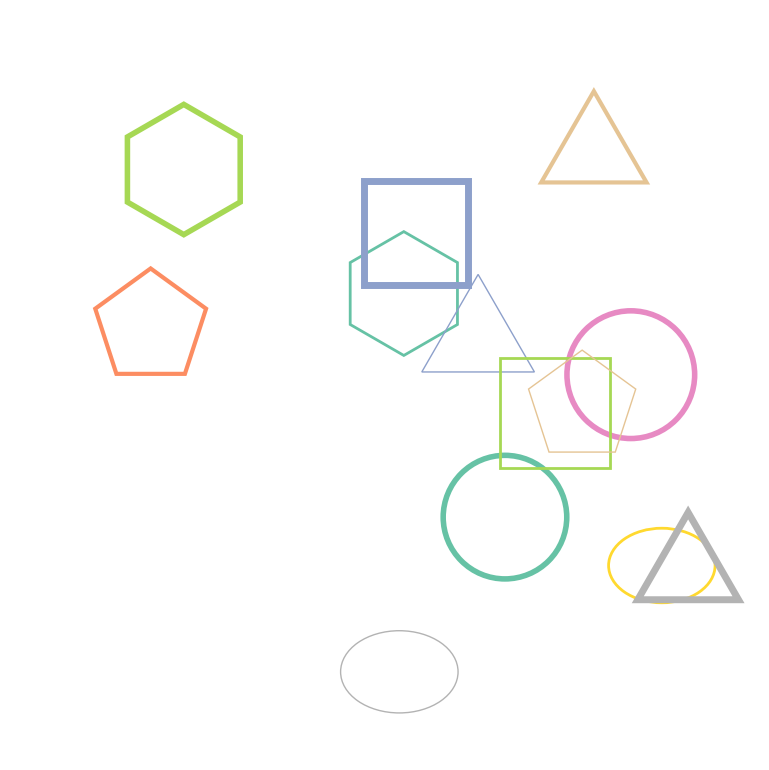[{"shape": "hexagon", "thickness": 1, "radius": 0.4, "center": [0.524, 0.619]}, {"shape": "circle", "thickness": 2, "radius": 0.4, "center": [0.656, 0.328]}, {"shape": "pentagon", "thickness": 1.5, "radius": 0.38, "center": [0.196, 0.576]}, {"shape": "triangle", "thickness": 0.5, "radius": 0.42, "center": [0.621, 0.559]}, {"shape": "square", "thickness": 2.5, "radius": 0.34, "center": [0.54, 0.697]}, {"shape": "circle", "thickness": 2, "radius": 0.41, "center": [0.819, 0.513]}, {"shape": "square", "thickness": 1, "radius": 0.36, "center": [0.721, 0.464]}, {"shape": "hexagon", "thickness": 2, "radius": 0.42, "center": [0.239, 0.78]}, {"shape": "oval", "thickness": 1, "radius": 0.35, "center": [0.86, 0.266]}, {"shape": "triangle", "thickness": 1.5, "radius": 0.39, "center": [0.771, 0.803]}, {"shape": "pentagon", "thickness": 0.5, "radius": 0.37, "center": [0.756, 0.472]}, {"shape": "oval", "thickness": 0.5, "radius": 0.38, "center": [0.519, 0.128]}, {"shape": "triangle", "thickness": 2.5, "radius": 0.38, "center": [0.894, 0.259]}]